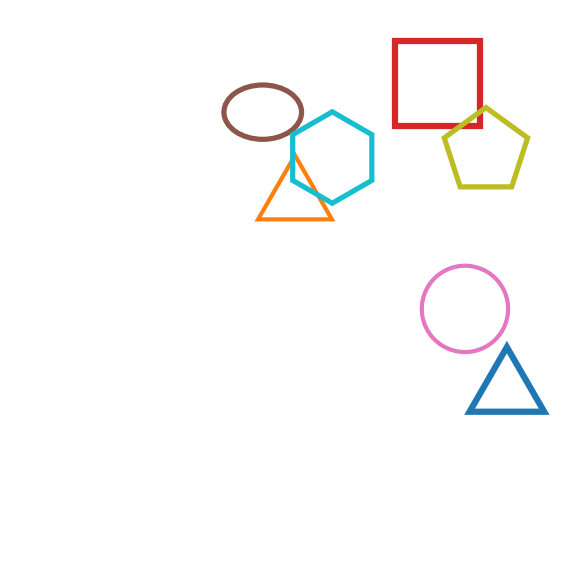[{"shape": "triangle", "thickness": 3, "radius": 0.37, "center": [0.878, 0.323]}, {"shape": "triangle", "thickness": 2, "radius": 0.37, "center": [0.511, 0.656]}, {"shape": "square", "thickness": 3, "radius": 0.37, "center": [0.757, 0.855]}, {"shape": "oval", "thickness": 2.5, "radius": 0.34, "center": [0.455, 0.805]}, {"shape": "circle", "thickness": 2, "radius": 0.37, "center": [0.805, 0.464]}, {"shape": "pentagon", "thickness": 2.5, "radius": 0.38, "center": [0.841, 0.737]}, {"shape": "hexagon", "thickness": 2.5, "radius": 0.4, "center": [0.575, 0.726]}]